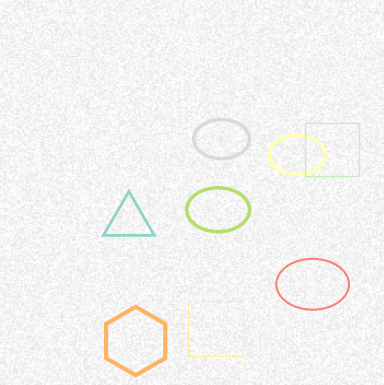[{"shape": "triangle", "thickness": 2, "radius": 0.38, "center": [0.335, 0.427]}, {"shape": "oval", "thickness": 2.5, "radius": 0.36, "center": [0.772, 0.597]}, {"shape": "oval", "thickness": 1.5, "radius": 0.47, "center": [0.812, 0.262]}, {"shape": "hexagon", "thickness": 3, "radius": 0.44, "center": [0.352, 0.114]}, {"shape": "oval", "thickness": 2.5, "radius": 0.41, "center": [0.567, 0.455]}, {"shape": "oval", "thickness": 2.5, "radius": 0.36, "center": [0.576, 0.639]}, {"shape": "square", "thickness": 1, "radius": 0.35, "center": [0.862, 0.611]}, {"shape": "square", "thickness": 0.5, "radius": 0.36, "center": [0.559, 0.146]}]